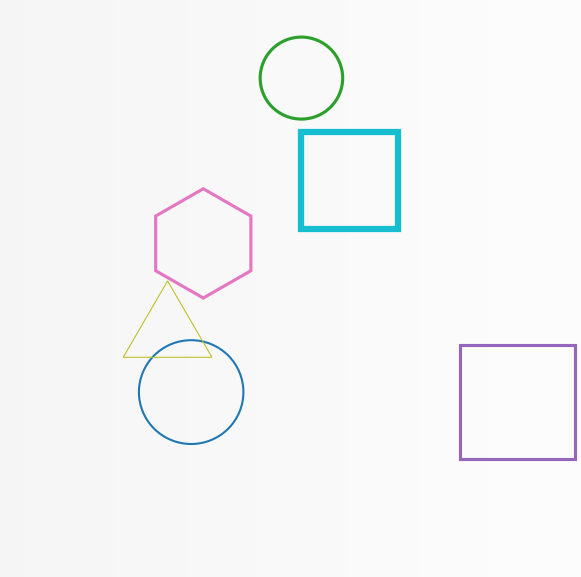[{"shape": "circle", "thickness": 1, "radius": 0.45, "center": [0.329, 0.32]}, {"shape": "circle", "thickness": 1.5, "radius": 0.35, "center": [0.519, 0.864]}, {"shape": "square", "thickness": 1.5, "radius": 0.5, "center": [0.89, 0.303]}, {"shape": "hexagon", "thickness": 1.5, "radius": 0.47, "center": [0.35, 0.578]}, {"shape": "triangle", "thickness": 0.5, "radius": 0.44, "center": [0.288, 0.425]}, {"shape": "square", "thickness": 3, "radius": 0.42, "center": [0.601, 0.687]}]